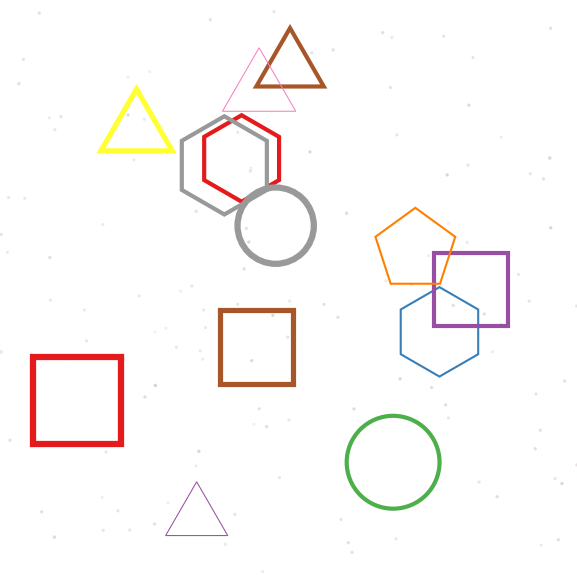[{"shape": "hexagon", "thickness": 2, "radius": 0.37, "center": [0.418, 0.725]}, {"shape": "square", "thickness": 3, "radius": 0.38, "center": [0.133, 0.306]}, {"shape": "hexagon", "thickness": 1, "radius": 0.39, "center": [0.761, 0.425]}, {"shape": "circle", "thickness": 2, "radius": 0.4, "center": [0.681, 0.199]}, {"shape": "square", "thickness": 2, "radius": 0.32, "center": [0.816, 0.498]}, {"shape": "triangle", "thickness": 0.5, "radius": 0.31, "center": [0.341, 0.103]}, {"shape": "pentagon", "thickness": 1, "radius": 0.36, "center": [0.719, 0.567]}, {"shape": "triangle", "thickness": 2.5, "radius": 0.36, "center": [0.236, 0.774]}, {"shape": "triangle", "thickness": 2, "radius": 0.34, "center": [0.502, 0.883]}, {"shape": "square", "thickness": 2.5, "radius": 0.32, "center": [0.444, 0.398]}, {"shape": "triangle", "thickness": 0.5, "radius": 0.37, "center": [0.449, 0.843]}, {"shape": "circle", "thickness": 3, "radius": 0.33, "center": [0.477, 0.608]}, {"shape": "hexagon", "thickness": 2, "radius": 0.43, "center": [0.388, 0.713]}]